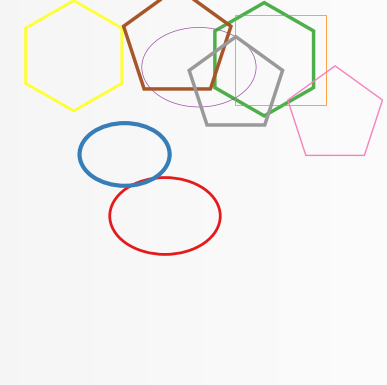[{"shape": "oval", "thickness": 2, "radius": 0.71, "center": [0.426, 0.439]}, {"shape": "oval", "thickness": 3, "radius": 0.58, "center": [0.322, 0.599]}, {"shape": "hexagon", "thickness": 2.5, "radius": 0.74, "center": [0.682, 0.846]}, {"shape": "oval", "thickness": 0.5, "radius": 0.74, "center": [0.513, 0.825]}, {"shape": "square", "thickness": 0.5, "radius": 0.59, "center": [0.723, 0.843]}, {"shape": "hexagon", "thickness": 2, "radius": 0.72, "center": [0.19, 0.855]}, {"shape": "pentagon", "thickness": 2.5, "radius": 0.73, "center": [0.457, 0.887]}, {"shape": "pentagon", "thickness": 1, "radius": 0.64, "center": [0.865, 0.7]}, {"shape": "pentagon", "thickness": 2.5, "radius": 0.63, "center": [0.609, 0.778]}]